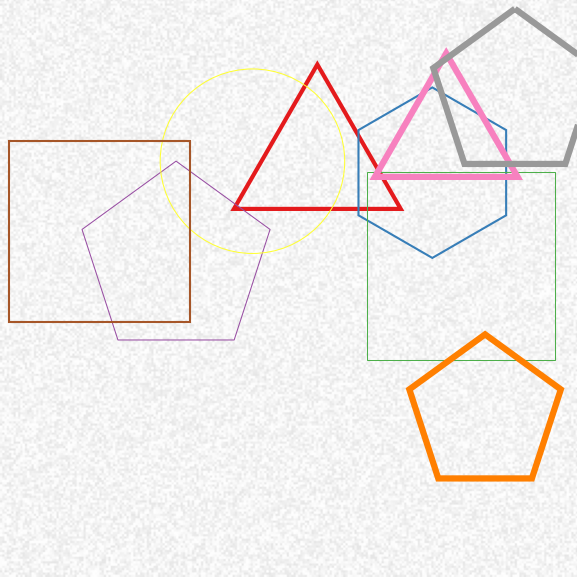[{"shape": "triangle", "thickness": 2, "radius": 0.83, "center": [0.55, 0.721]}, {"shape": "hexagon", "thickness": 1, "radius": 0.74, "center": [0.749, 0.7]}, {"shape": "square", "thickness": 0.5, "radius": 0.82, "center": [0.798, 0.538]}, {"shape": "pentagon", "thickness": 0.5, "radius": 0.86, "center": [0.305, 0.549]}, {"shape": "pentagon", "thickness": 3, "radius": 0.69, "center": [0.84, 0.282]}, {"shape": "circle", "thickness": 0.5, "radius": 0.8, "center": [0.437, 0.72]}, {"shape": "square", "thickness": 1, "radius": 0.78, "center": [0.172, 0.598]}, {"shape": "triangle", "thickness": 3, "radius": 0.71, "center": [0.773, 0.764]}, {"shape": "pentagon", "thickness": 3, "radius": 0.74, "center": [0.892, 0.835]}]